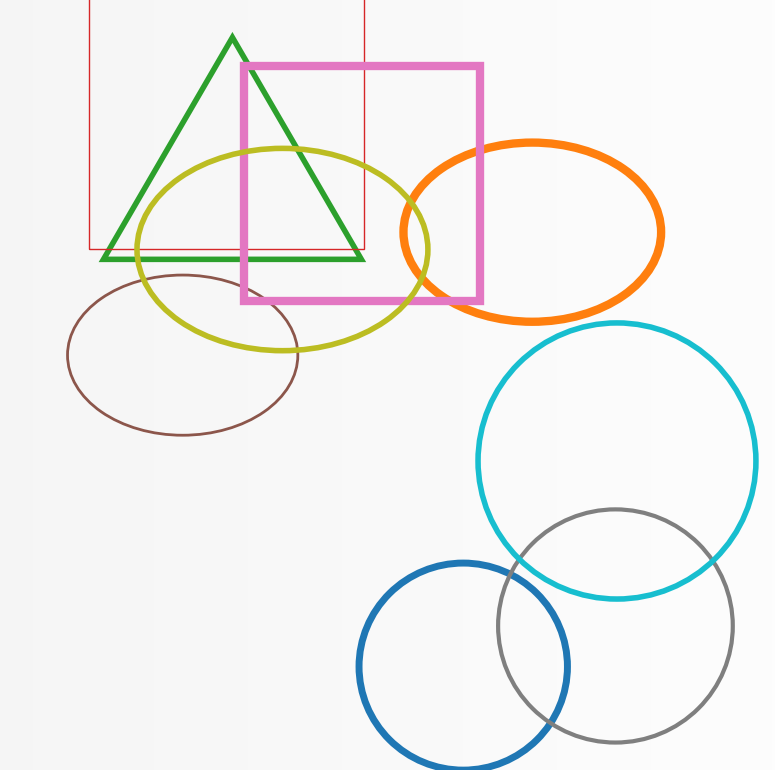[{"shape": "circle", "thickness": 2.5, "radius": 0.67, "center": [0.598, 0.134]}, {"shape": "oval", "thickness": 3, "radius": 0.83, "center": [0.687, 0.698]}, {"shape": "triangle", "thickness": 2, "radius": 0.96, "center": [0.3, 0.759]}, {"shape": "square", "thickness": 0.5, "radius": 0.89, "center": [0.292, 0.854]}, {"shape": "oval", "thickness": 1, "radius": 0.74, "center": [0.236, 0.539]}, {"shape": "square", "thickness": 3, "radius": 0.76, "center": [0.467, 0.762]}, {"shape": "circle", "thickness": 1.5, "radius": 0.76, "center": [0.794, 0.187]}, {"shape": "oval", "thickness": 2, "radius": 0.94, "center": [0.364, 0.676]}, {"shape": "circle", "thickness": 2, "radius": 0.9, "center": [0.796, 0.401]}]